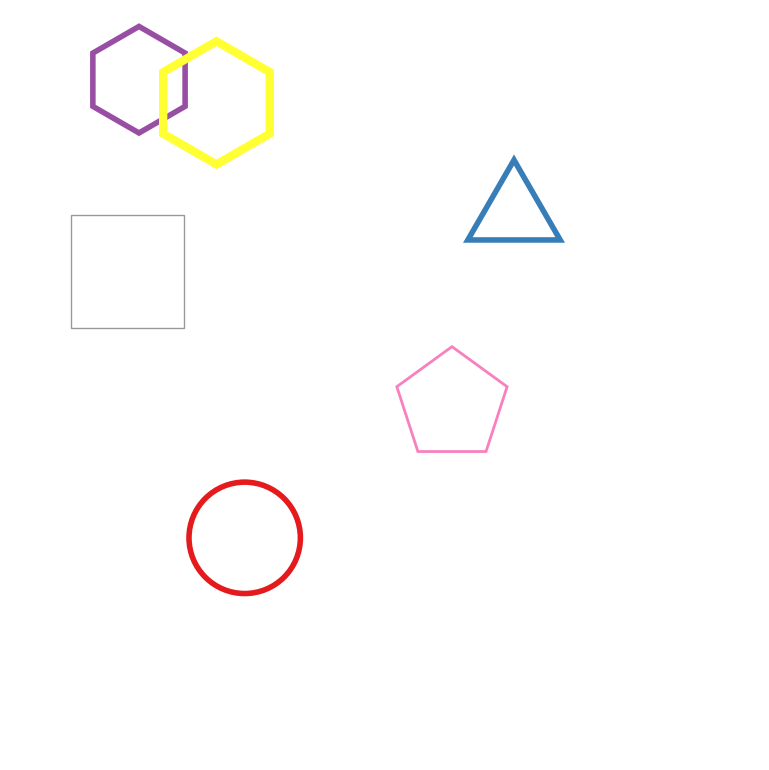[{"shape": "circle", "thickness": 2, "radius": 0.36, "center": [0.318, 0.302]}, {"shape": "triangle", "thickness": 2, "radius": 0.35, "center": [0.668, 0.723]}, {"shape": "hexagon", "thickness": 2, "radius": 0.35, "center": [0.181, 0.896]}, {"shape": "hexagon", "thickness": 3, "radius": 0.4, "center": [0.281, 0.866]}, {"shape": "pentagon", "thickness": 1, "radius": 0.38, "center": [0.587, 0.475]}, {"shape": "square", "thickness": 0.5, "radius": 0.37, "center": [0.166, 0.648]}]